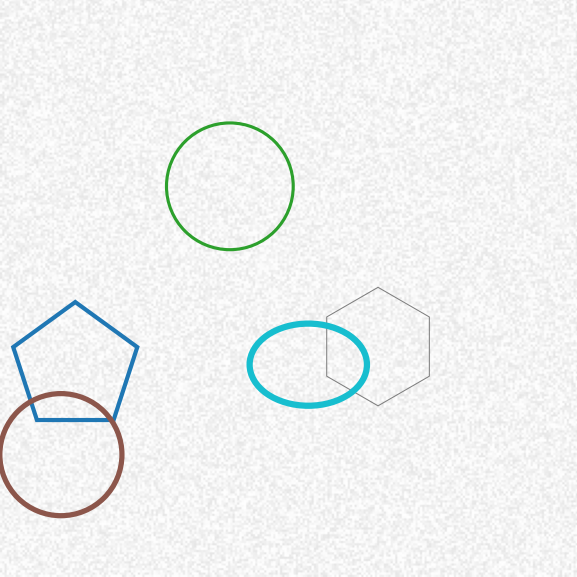[{"shape": "pentagon", "thickness": 2, "radius": 0.56, "center": [0.13, 0.363]}, {"shape": "circle", "thickness": 1.5, "radius": 0.55, "center": [0.398, 0.677]}, {"shape": "circle", "thickness": 2.5, "radius": 0.53, "center": [0.105, 0.212]}, {"shape": "hexagon", "thickness": 0.5, "radius": 0.51, "center": [0.655, 0.399]}, {"shape": "oval", "thickness": 3, "radius": 0.51, "center": [0.534, 0.368]}]